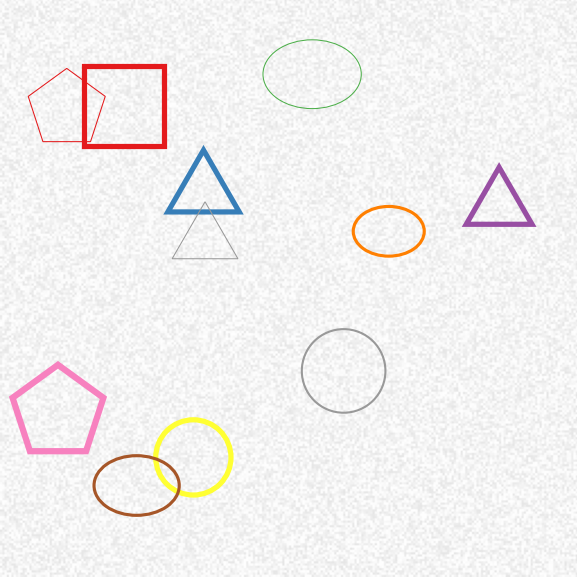[{"shape": "square", "thickness": 2.5, "radius": 0.35, "center": [0.214, 0.816]}, {"shape": "pentagon", "thickness": 0.5, "radius": 0.35, "center": [0.116, 0.811]}, {"shape": "triangle", "thickness": 2.5, "radius": 0.36, "center": [0.352, 0.668]}, {"shape": "oval", "thickness": 0.5, "radius": 0.43, "center": [0.54, 0.871]}, {"shape": "triangle", "thickness": 2.5, "radius": 0.33, "center": [0.864, 0.644]}, {"shape": "oval", "thickness": 1.5, "radius": 0.31, "center": [0.673, 0.599]}, {"shape": "circle", "thickness": 2.5, "radius": 0.33, "center": [0.335, 0.207]}, {"shape": "oval", "thickness": 1.5, "radius": 0.37, "center": [0.237, 0.158]}, {"shape": "pentagon", "thickness": 3, "radius": 0.41, "center": [0.1, 0.285]}, {"shape": "circle", "thickness": 1, "radius": 0.36, "center": [0.595, 0.357]}, {"shape": "triangle", "thickness": 0.5, "radius": 0.33, "center": [0.355, 0.584]}]